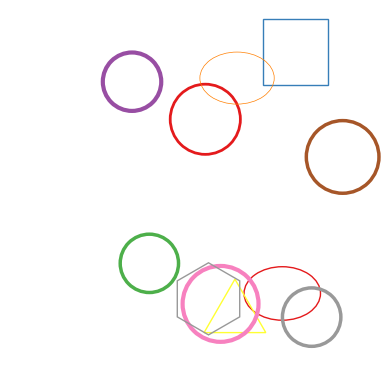[{"shape": "circle", "thickness": 2, "radius": 0.46, "center": [0.533, 0.69]}, {"shape": "oval", "thickness": 1, "radius": 0.5, "center": [0.733, 0.238]}, {"shape": "square", "thickness": 1, "radius": 0.43, "center": [0.767, 0.865]}, {"shape": "circle", "thickness": 2.5, "radius": 0.38, "center": [0.388, 0.316]}, {"shape": "circle", "thickness": 3, "radius": 0.38, "center": [0.343, 0.788]}, {"shape": "oval", "thickness": 0.5, "radius": 0.48, "center": [0.616, 0.797]}, {"shape": "triangle", "thickness": 1, "radius": 0.46, "center": [0.61, 0.182]}, {"shape": "circle", "thickness": 2.5, "radius": 0.47, "center": [0.89, 0.592]}, {"shape": "circle", "thickness": 3, "radius": 0.49, "center": [0.573, 0.211]}, {"shape": "hexagon", "thickness": 1, "radius": 0.47, "center": [0.542, 0.224]}, {"shape": "circle", "thickness": 2.5, "radius": 0.38, "center": [0.809, 0.176]}]